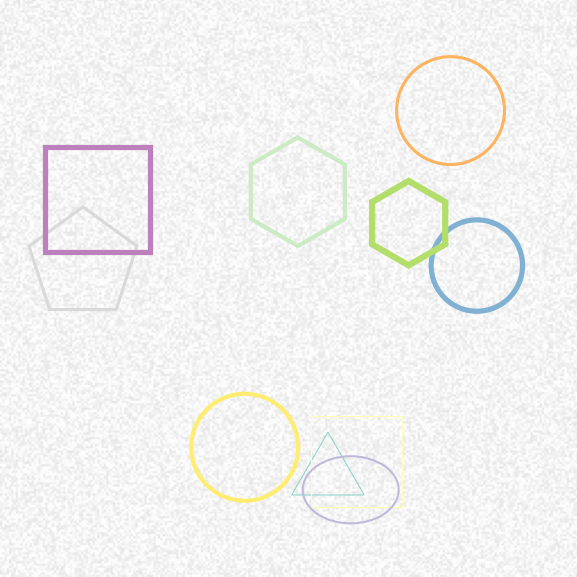[{"shape": "triangle", "thickness": 0.5, "radius": 0.36, "center": [0.568, 0.178]}, {"shape": "square", "thickness": 0.5, "radius": 0.4, "center": [0.617, 0.2]}, {"shape": "oval", "thickness": 1, "radius": 0.42, "center": [0.607, 0.151]}, {"shape": "circle", "thickness": 2.5, "radius": 0.4, "center": [0.826, 0.539]}, {"shape": "circle", "thickness": 1.5, "radius": 0.47, "center": [0.78, 0.808]}, {"shape": "hexagon", "thickness": 3, "radius": 0.37, "center": [0.708, 0.613]}, {"shape": "pentagon", "thickness": 1.5, "radius": 0.49, "center": [0.144, 0.543]}, {"shape": "square", "thickness": 2.5, "radius": 0.45, "center": [0.169, 0.654]}, {"shape": "hexagon", "thickness": 2, "radius": 0.47, "center": [0.516, 0.667]}, {"shape": "circle", "thickness": 2, "radius": 0.46, "center": [0.424, 0.225]}]